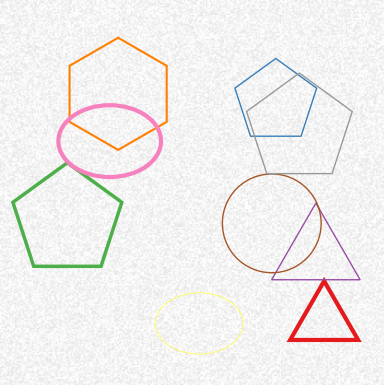[{"shape": "triangle", "thickness": 3, "radius": 0.51, "center": [0.842, 0.168]}, {"shape": "pentagon", "thickness": 1, "radius": 0.56, "center": [0.716, 0.737]}, {"shape": "pentagon", "thickness": 2.5, "radius": 0.74, "center": [0.175, 0.429]}, {"shape": "triangle", "thickness": 1, "radius": 0.66, "center": [0.82, 0.34]}, {"shape": "hexagon", "thickness": 1.5, "radius": 0.73, "center": [0.307, 0.756]}, {"shape": "oval", "thickness": 0.5, "radius": 0.57, "center": [0.518, 0.16]}, {"shape": "circle", "thickness": 1, "radius": 0.64, "center": [0.706, 0.42]}, {"shape": "oval", "thickness": 3, "radius": 0.67, "center": [0.285, 0.633]}, {"shape": "pentagon", "thickness": 1, "radius": 0.72, "center": [0.778, 0.666]}]